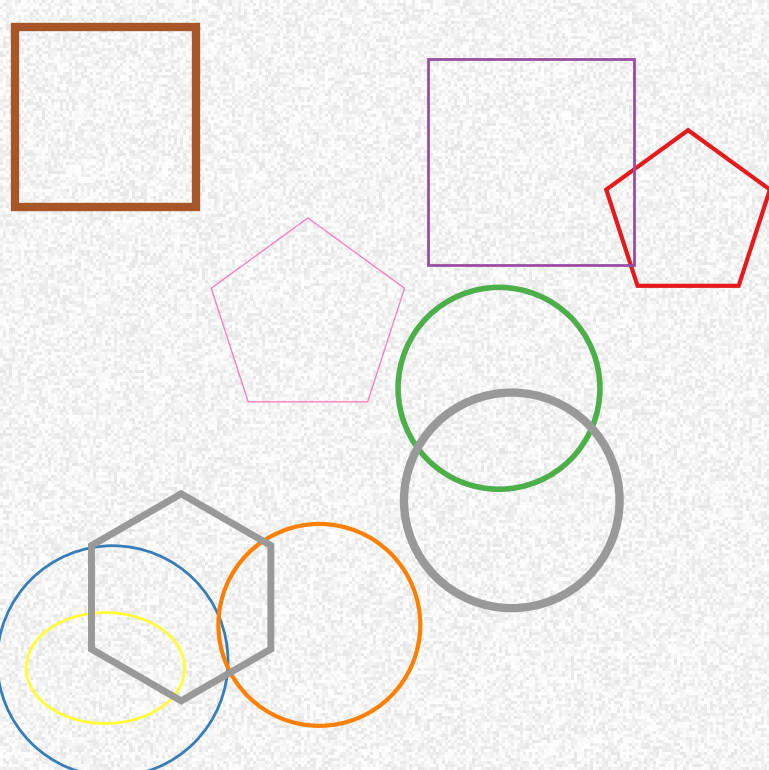[{"shape": "pentagon", "thickness": 1.5, "radius": 0.56, "center": [0.894, 0.719]}, {"shape": "circle", "thickness": 1, "radius": 0.75, "center": [0.146, 0.141]}, {"shape": "circle", "thickness": 2, "radius": 0.66, "center": [0.648, 0.496]}, {"shape": "square", "thickness": 1, "radius": 0.67, "center": [0.69, 0.79]}, {"shape": "circle", "thickness": 1.5, "radius": 0.66, "center": [0.415, 0.188]}, {"shape": "oval", "thickness": 1, "radius": 0.51, "center": [0.137, 0.132]}, {"shape": "square", "thickness": 3, "radius": 0.59, "center": [0.137, 0.848]}, {"shape": "pentagon", "thickness": 0.5, "radius": 0.66, "center": [0.4, 0.585]}, {"shape": "circle", "thickness": 3, "radius": 0.7, "center": [0.665, 0.35]}, {"shape": "hexagon", "thickness": 2.5, "radius": 0.67, "center": [0.235, 0.224]}]